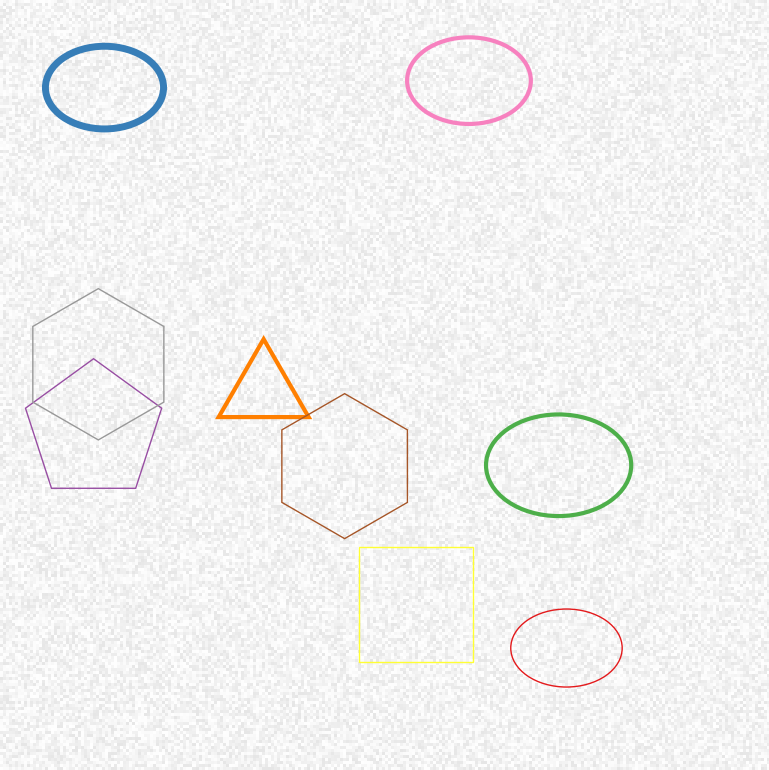[{"shape": "oval", "thickness": 0.5, "radius": 0.36, "center": [0.736, 0.158]}, {"shape": "oval", "thickness": 2.5, "radius": 0.38, "center": [0.136, 0.886]}, {"shape": "oval", "thickness": 1.5, "radius": 0.47, "center": [0.725, 0.396]}, {"shape": "pentagon", "thickness": 0.5, "radius": 0.47, "center": [0.122, 0.441]}, {"shape": "triangle", "thickness": 1.5, "radius": 0.34, "center": [0.342, 0.492]}, {"shape": "square", "thickness": 0.5, "radius": 0.37, "center": [0.54, 0.215]}, {"shape": "hexagon", "thickness": 0.5, "radius": 0.47, "center": [0.448, 0.395]}, {"shape": "oval", "thickness": 1.5, "radius": 0.4, "center": [0.609, 0.895]}, {"shape": "hexagon", "thickness": 0.5, "radius": 0.49, "center": [0.128, 0.527]}]